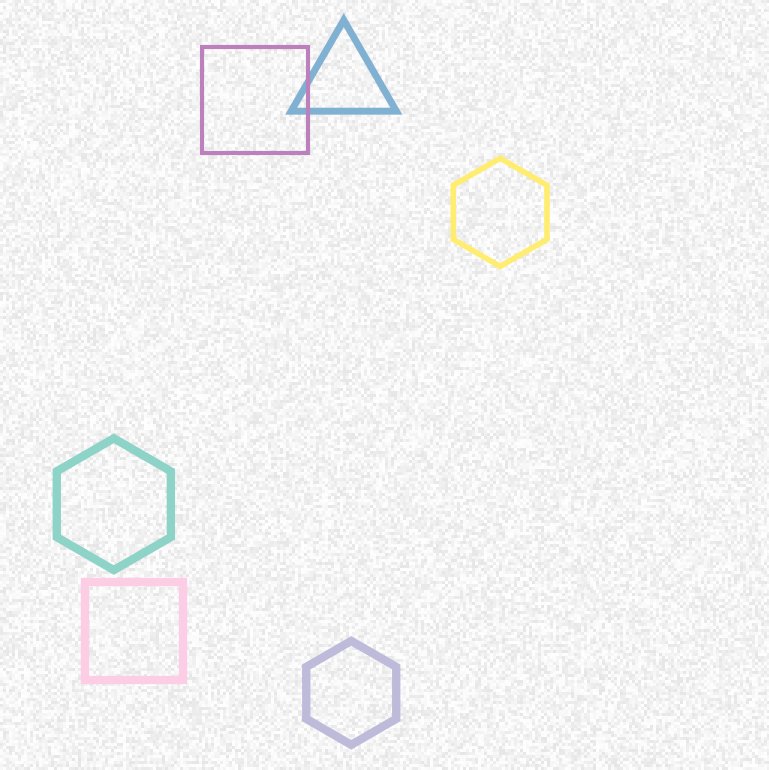[{"shape": "hexagon", "thickness": 3, "radius": 0.43, "center": [0.148, 0.345]}, {"shape": "hexagon", "thickness": 3, "radius": 0.34, "center": [0.456, 0.1]}, {"shape": "triangle", "thickness": 2.5, "radius": 0.39, "center": [0.446, 0.895]}, {"shape": "square", "thickness": 3, "radius": 0.32, "center": [0.174, 0.18]}, {"shape": "square", "thickness": 1.5, "radius": 0.34, "center": [0.331, 0.87]}, {"shape": "hexagon", "thickness": 2, "radius": 0.35, "center": [0.65, 0.724]}]